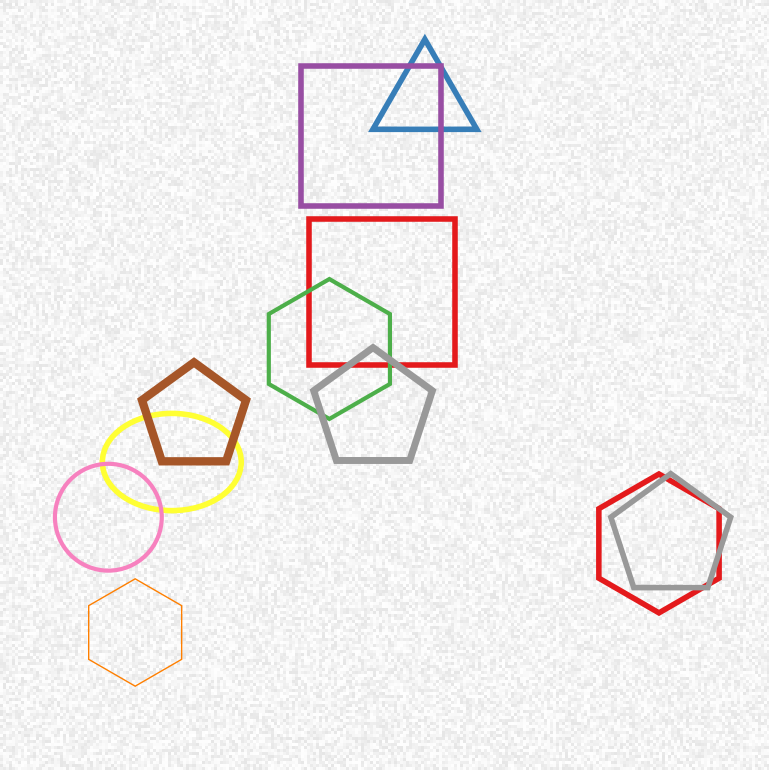[{"shape": "square", "thickness": 2, "radius": 0.47, "center": [0.496, 0.62]}, {"shape": "hexagon", "thickness": 2, "radius": 0.45, "center": [0.856, 0.294]}, {"shape": "triangle", "thickness": 2, "radius": 0.39, "center": [0.552, 0.871]}, {"shape": "hexagon", "thickness": 1.5, "radius": 0.45, "center": [0.428, 0.547]}, {"shape": "square", "thickness": 2, "radius": 0.46, "center": [0.482, 0.823]}, {"shape": "hexagon", "thickness": 0.5, "radius": 0.35, "center": [0.176, 0.179]}, {"shape": "oval", "thickness": 2, "radius": 0.45, "center": [0.223, 0.4]}, {"shape": "pentagon", "thickness": 3, "radius": 0.36, "center": [0.252, 0.458]}, {"shape": "circle", "thickness": 1.5, "radius": 0.35, "center": [0.141, 0.328]}, {"shape": "pentagon", "thickness": 2.5, "radius": 0.41, "center": [0.484, 0.468]}, {"shape": "pentagon", "thickness": 2, "radius": 0.41, "center": [0.871, 0.303]}]